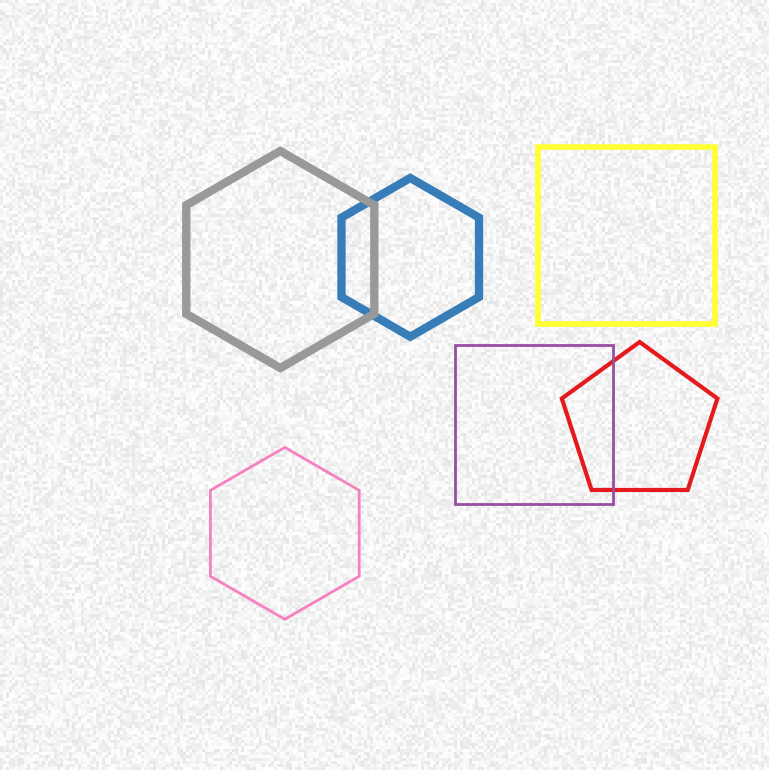[{"shape": "pentagon", "thickness": 1.5, "radius": 0.53, "center": [0.831, 0.45]}, {"shape": "hexagon", "thickness": 3, "radius": 0.52, "center": [0.533, 0.666]}, {"shape": "square", "thickness": 1, "radius": 0.51, "center": [0.694, 0.449]}, {"shape": "square", "thickness": 2, "radius": 0.57, "center": [0.814, 0.695]}, {"shape": "hexagon", "thickness": 1, "radius": 0.56, "center": [0.37, 0.307]}, {"shape": "hexagon", "thickness": 3, "radius": 0.7, "center": [0.364, 0.663]}]